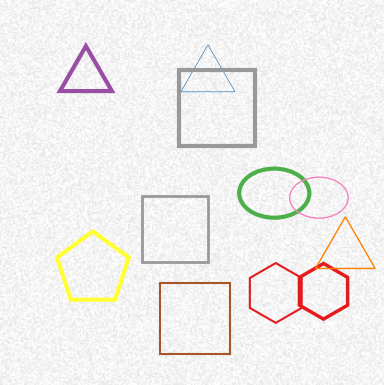[{"shape": "hexagon", "thickness": 2.5, "radius": 0.36, "center": [0.84, 0.243]}, {"shape": "hexagon", "thickness": 1.5, "radius": 0.39, "center": [0.716, 0.239]}, {"shape": "triangle", "thickness": 0.5, "radius": 0.41, "center": [0.54, 0.802]}, {"shape": "oval", "thickness": 3, "radius": 0.46, "center": [0.712, 0.498]}, {"shape": "triangle", "thickness": 3, "radius": 0.39, "center": [0.223, 0.802]}, {"shape": "triangle", "thickness": 1, "radius": 0.45, "center": [0.897, 0.347]}, {"shape": "pentagon", "thickness": 3, "radius": 0.49, "center": [0.241, 0.301]}, {"shape": "square", "thickness": 1.5, "radius": 0.46, "center": [0.506, 0.172]}, {"shape": "oval", "thickness": 1, "radius": 0.38, "center": [0.828, 0.487]}, {"shape": "square", "thickness": 3, "radius": 0.5, "center": [0.563, 0.72]}, {"shape": "square", "thickness": 2, "radius": 0.43, "center": [0.454, 0.404]}]